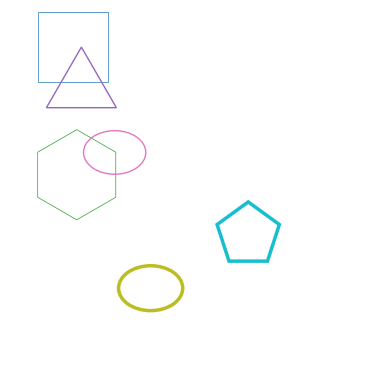[{"shape": "square", "thickness": 0.5, "radius": 0.46, "center": [0.189, 0.879]}, {"shape": "hexagon", "thickness": 0.5, "radius": 0.59, "center": [0.199, 0.546]}, {"shape": "triangle", "thickness": 1, "radius": 0.52, "center": [0.211, 0.773]}, {"shape": "oval", "thickness": 1, "radius": 0.4, "center": [0.298, 0.604]}, {"shape": "oval", "thickness": 2.5, "radius": 0.42, "center": [0.391, 0.251]}, {"shape": "pentagon", "thickness": 2.5, "radius": 0.42, "center": [0.645, 0.39]}]